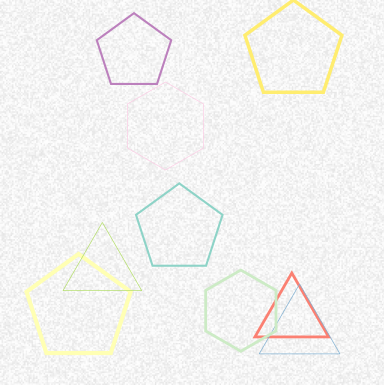[{"shape": "pentagon", "thickness": 1.5, "radius": 0.59, "center": [0.466, 0.405]}, {"shape": "pentagon", "thickness": 3, "radius": 0.71, "center": [0.204, 0.198]}, {"shape": "triangle", "thickness": 2, "radius": 0.55, "center": [0.758, 0.18]}, {"shape": "triangle", "thickness": 0.5, "radius": 0.61, "center": [0.778, 0.141]}, {"shape": "triangle", "thickness": 0.5, "radius": 0.59, "center": [0.266, 0.304]}, {"shape": "hexagon", "thickness": 0.5, "radius": 0.57, "center": [0.43, 0.673]}, {"shape": "pentagon", "thickness": 1.5, "radius": 0.51, "center": [0.348, 0.864]}, {"shape": "hexagon", "thickness": 2, "radius": 0.53, "center": [0.626, 0.193]}, {"shape": "pentagon", "thickness": 2.5, "radius": 0.66, "center": [0.762, 0.867]}]